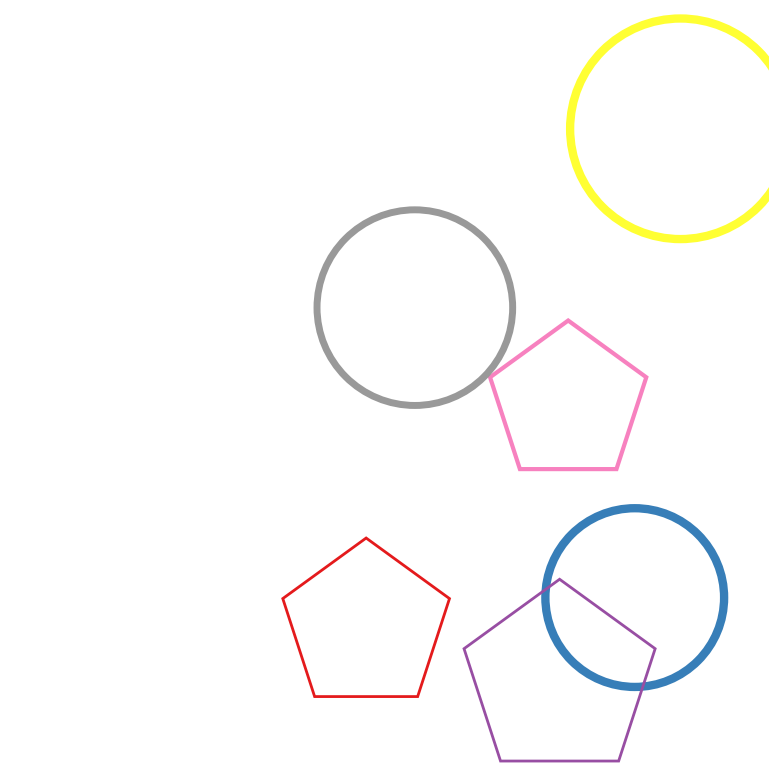[{"shape": "pentagon", "thickness": 1, "radius": 0.57, "center": [0.476, 0.187]}, {"shape": "circle", "thickness": 3, "radius": 0.58, "center": [0.824, 0.224]}, {"shape": "pentagon", "thickness": 1, "radius": 0.65, "center": [0.727, 0.117]}, {"shape": "circle", "thickness": 3, "radius": 0.72, "center": [0.884, 0.833]}, {"shape": "pentagon", "thickness": 1.5, "radius": 0.53, "center": [0.738, 0.477]}, {"shape": "circle", "thickness": 2.5, "radius": 0.64, "center": [0.539, 0.6]}]